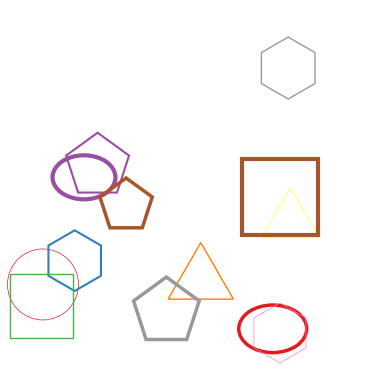[{"shape": "oval", "thickness": 2.5, "radius": 0.44, "center": [0.708, 0.146]}, {"shape": "circle", "thickness": 0.5, "radius": 0.46, "center": [0.112, 0.261]}, {"shape": "hexagon", "thickness": 1.5, "radius": 0.39, "center": [0.194, 0.323]}, {"shape": "square", "thickness": 1, "radius": 0.41, "center": [0.108, 0.205]}, {"shape": "oval", "thickness": 3, "radius": 0.41, "center": [0.218, 0.539]}, {"shape": "pentagon", "thickness": 1.5, "radius": 0.43, "center": [0.253, 0.569]}, {"shape": "triangle", "thickness": 1, "radius": 0.49, "center": [0.522, 0.272]}, {"shape": "triangle", "thickness": 0.5, "radius": 0.43, "center": [0.754, 0.425]}, {"shape": "square", "thickness": 3, "radius": 0.5, "center": [0.727, 0.488]}, {"shape": "pentagon", "thickness": 2.5, "radius": 0.36, "center": [0.328, 0.466]}, {"shape": "hexagon", "thickness": 0.5, "radius": 0.39, "center": [0.727, 0.135]}, {"shape": "hexagon", "thickness": 1, "radius": 0.4, "center": [0.749, 0.823]}, {"shape": "pentagon", "thickness": 2.5, "radius": 0.45, "center": [0.432, 0.191]}]